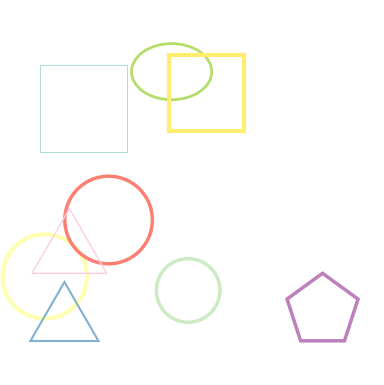[{"shape": "square", "thickness": 0.5, "radius": 0.57, "center": [0.217, 0.718]}, {"shape": "circle", "thickness": 3, "radius": 0.55, "center": [0.116, 0.282]}, {"shape": "circle", "thickness": 2.5, "radius": 0.57, "center": [0.282, 0.429]}, {"shape": "triangle", "thickness": 1.5, "radius": 0.51, "center": [0.167, 0.165]}, {"shape": "oval", "thickness": 2, "radius": 0.52, "center": [0.446, 0.814]}, {"shape": "triangle", "thickness": 1, "radius": 0.56, "center": [0.18, 0.346]}, {"shape": "pentagon", "thickness": 2.5, "radius": 0.48, "center": [0.838, 0.193]}, {"shape": "circle", "thickness": 2.5, "radius": 0.41, "center": [0.489, 0.246]}, {"shape": "square", "thickness": 3, "radius": 0.49, "center": [0.536, 0.758]}]